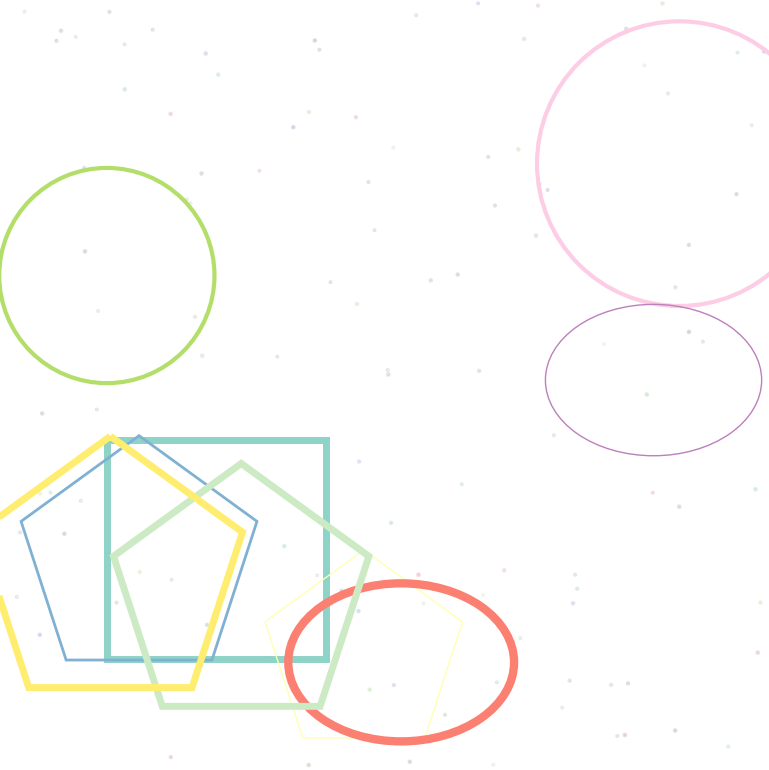[{"shape": "square", "thickness": 2.5, "radius": 0.71, "center": [0.281, 0.286]}, {"shape": "pentagon", "thickness": 0.5, "radius": 0.67, "center": [0.472, 0.151]}, {"shape": "oval", "thickness": 3, "radius": 0.73, "center": [0.521, 0.14]}, {"shape": "pentagon", "thickness": 1, "radius": 0.81, "center": [0.181, 0.273]}, {"shape": "circle", "thickness": 1.5, "radius": 0.7, "center": [0.139, 0.642]}, {"shape": "circle", "thickness": 1.5, "radius": 0.92, "center": [0.882, 0.787]}, {"shape": "oval", "thickness": 0.5, "radius": 0.7, "center": [0.849, 0.506]}, {"shape": "pentagon", "thickness": 2.5, "radius": 0.87, "center": [0.313, 0.224]}, {"shape": "pentagon", "thickness": 2.5, "radius": 0.9, "center": [0.143, 0.253]}]